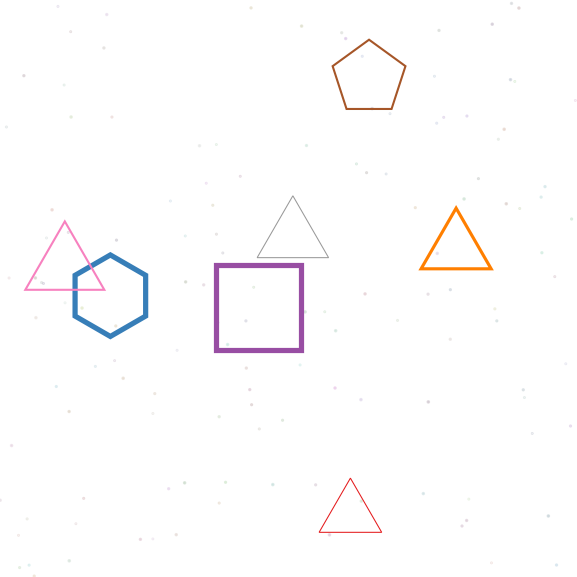[{"shape": "triangle", "thickness": 0.5, "radius": 0.31, "center": [0.607, 0.109]}, {"shape": "hexagon", "thickness": 2.5, "radius": 0.35, "center": [0.191, 0.487]}, {"shape": "square", "thickness": 2.5, "radius": 0.37, "center": [0.447, 0.467]}, {"shape": "triangle", "thickness": 1.5, "radius": 0.35, "center": [0.79, 0.569]}, {"shape": "pentagon", "thickness": 1, "radius": 0.33, "center": [0.639, 0.864]}, {"shape": "triangle", "thickness": 1, "radius": 0.39, "center": [0.112, 0.537]}, {"shape": "triangle", "thickness": 0.5, "radius": 0.36, "center": [0.507, 0.589]}]